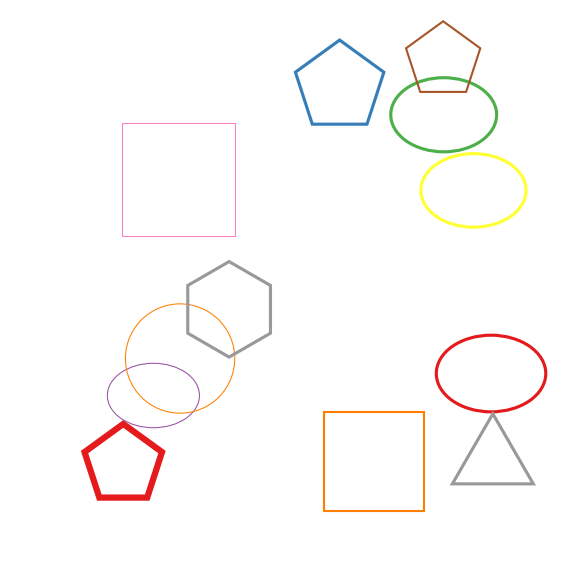[{"shape": "pentagon", "thickness": 3, "radius": 0.35, "center": [0.213, 0.195]}, {"shape": "oval", "thickness": 1.5, "radius": 0.47, "center": [0.85, 0.352]}, {"shape": "pentagon", "thickness": 1.5, "radius": 0.4, "center": [0.588, 0.849]}, {"shape": "oval", "thickness": 1.5, "radius": 0.46, "center": [0.768, 0.8]}, {"shape": "oval", "thickness": 0.5, "radius": 0.4, "center": [0.266, 0.314]}, {"shape": "square", "thickness": 1, "radius": 0.43, "center": [0.648, 0.2]}, {"shape": "circle", "thickness": 0.5, "radius": 0.47, "center": [0.312, 0.378]}, {"shape": "oval", "thickness": 1.5, "radius": 0.46, "center": [0.82, 0.669]}, {"shape": "pentagon", "thickness": 1, "radius": 0.34, "center": [0.767, 0.895]}, {"shape": "square", "thickness": 0.5, "radius": 0.49, "center": [0.31, 0.689]}, {"shape": "triangle", "thickness": 1.5, "radius": 0.4, "center": [0.853, 0.202]}, {"shape": "hexagon", "thickness": 1.5, "radius": 0.41, "center": [0.397, 0.463]}]